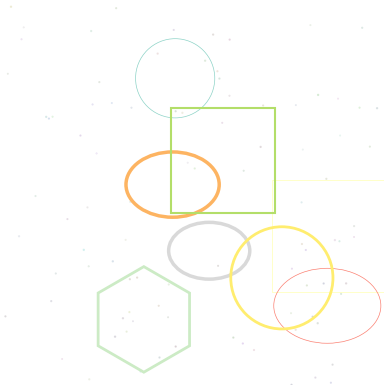[{"shape": "circle", "thickness": 0.5, "radius": 0.51, "center": [0.455, 0.797]}, {"shape": "square", "thickness": 0.5, "radius": 0.73, "center": [0.853, 0.387]}, {"shape": "oval", "thickness": 0.5, "radius": 0.7, "center": [0.85, 0.206]}, {"shape": "oval", "thickness": 2.5, "radius": 0.61, "center": [0.448, 0.521]}, {"shape": "square", "thickness": 1.5, "radius": 0.68, "center": [0.579, 0.583]}, {"shape": "oval", "thickness": 2.5, "radius": 0.53, "center": [0.543, 0.349]}, {"shape": "hexagon", "thickness": 2, "radius": 0.69, "center": [0.374, 0.17]}, {"shape": "circle", "thickness": 2, "radius": 0.66, "center": [0.732, 0.278]}]